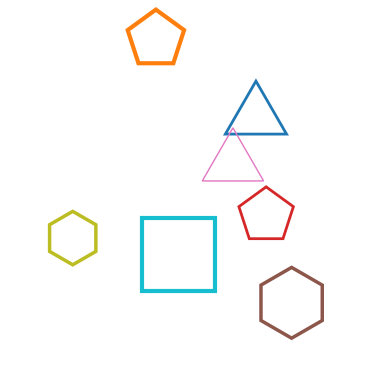[{"shape": "triangle", "thickness": 2, "radius": 0.46, "center": [0.665, 0.698]}, {"shape": "pentagon", "thickness": 3, "radius": 0.39, "center": [0.405, 0.898]}, {"shape": "pentagon", "thickness": 2, "radius": 0.37, "center": [0.691, 0.44]}, {"shape": "hexagon", "thickness": 2.5, "radius": 0.46, "center": [0.757, 0.214]}, {"shape": "triangle", "thickness": 1, "radius": 0.46, "center": [0.605, 0.576]}, {"shape": "hexagon", "thickness": 2.5, "radius": 0.35, "center": [0.189, 0.382]}, {"shape": "square", "thickness": 3, "radius": 0.47, "center": [0.465, 0.339]}]